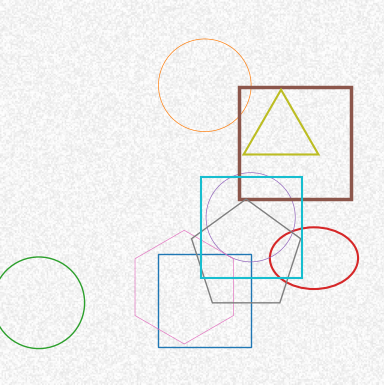[{"shape": "square", "thickness": 1, "radius": 0.61, "center": [0.531, 0.219]}, {"shape": "circle", "thickness": 0.5, "radius": 0.6, "center": [0.532, 0.778]}, {"shape": "circle", "thickness": 1, "radius": 0.59, "center": [0.101, 0.214]}, {"shape": "oval", "thickness": 1.5, "radius": 0.57, "center": [0.816, 0.329]}, {"shape": "circle", "thickness": 0.5, "radius": 0.58, "center": [0.651, 0.436]}, {"shape": "square", "thickness": 2.5, "radius": 0.73, "center": [0.766, 0.629]}, {"shape": "hexagon", "thickness": 0.5, "radius": 0.74, "center": [0.479, 0.254]}, {"shape": "pentagon", "thickness": 1, "radius": 0.74, "center": [0.639, 0.334]}, {"shape": "triangle", "thickness": 1.5, "radius": 0.56, "center": [0.73, 0.655]}, {"shape": "square", "thickness": 1.5, "radius": 0.66, "center": [0.653, 0.409]}]